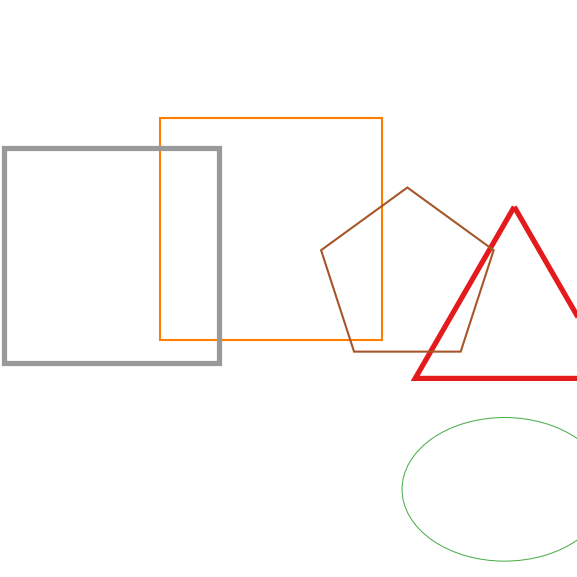[{"shape": "triangle", "thickness": 2.5, "radius": 0.99, "center": [0.89, 0.443]}, {"shape": "oval", "thickness": 0.5, "radius": 0.89, "center": [0.874, 0.152]}, {"shape": "square", "thickness": 1, "radius": 0.96, "center": [0.47, 0.603]}, {"shape": "pentagon", "thickness": 1, "radius": 0.79, "center": [0.705, 0.517]}, {"shape": "square", "thickness": 2.5, "radius": 0.93, "center": [0.193, 0.556]}]